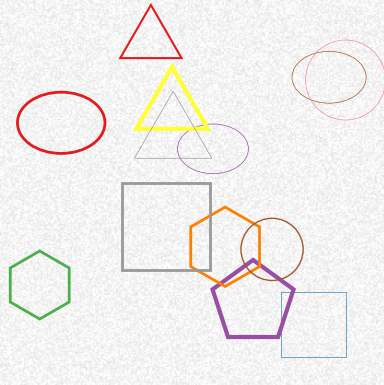[{"shape": "triangle", "thickness": 1.5, "radius": 0.46, "center": [0.392, 0.895]}, {"shape": "oval", "thickness": 2, "radius": 0.57, "center": [0.159, 0.681]}, {"shape": "square", "thickness": 0.5, "radius": 0.42, "center": [0.814, 0.157]}, {"shape": "hexagon", "thickness": 2, "radius": 0.44, "center": [0.103, 0.26]}, {"shape": "pentagon", "thickness": 3, "radius": 0.55, "center": [0.657, 0.214]}, {"shape": "oval", "thickness": 0.5, "radius": 0.46, "center": [0.553, 0.613]}, {"shape": "hexagon", "thickness": 2, "radius": 0.52, "center": [0.585, 0.359]}, {"shape": "triangle", "thickness": 3, "radius": 0.54, "center": [0.447, 0.719]}, {"shape": "circle", "thickness": 1, "radius": 0.4, "center": [0.707, 0.352]}, {"shape": "oval", "thickness": 0.5, "radius": 0.48, "center": [0.855, 0.799]}, {"shape": "circle", "thickness": 0.5, "radius": 0.52, "center": [0.897, 0.792]}, {"shape": "square", "thickness": 2, "radius": 0.57, "center": [0.431, 0.413]}, {"shape": "triangle", "thickness": 0.5, "radius": 0.58, "center": [0.45, 0.647]}]